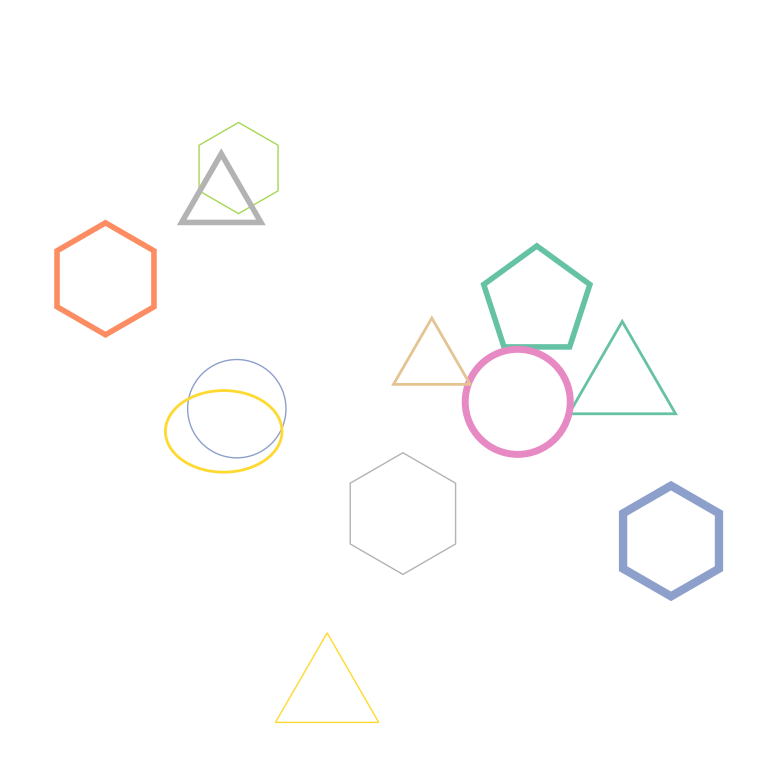[{"shape": "pentagon", "thickness": 2, "radius": 0.36, "center": [0.697, 0.608]}, {"shape": "triangle", "thickness": 1, "radius": 0.4, "center": [0.808, 0.503]}, {"shape": "hexagon", "thickness": 2, "radius": 0.36, "center": [0.137, 0.638]}, {"shape": "hexagon", "thickness": 3, "radius": 0.36, "center": [0.871, 0.297]}, {"shape": "circle", "thickness": 0.5, "radius": 0.32, "center": [0.308, 0.469]}, {"shape": "circle", "thickness": 2.5, "radius": 0.34, "center": [0.672, 0.478]}, {"shape": "hexagon", "thickness": 0.5, "radius": 0.3, "center": [0.31, 0.782]}, {"shape": "triangle", "thickness": 0.5, "radius": 0.39, "center": [0.425, 0.101]}, {"shape": "oval", "thickness": 1, "radius": 0.38, "center": [0.291, 0.44]}, {"shape": "triangle", "thickness": 1, "radius": 0.29, "center": [0.561, 0.53]}, {"shape": "hexagon", "thickness": 0.5, "radius": 0.39, "center": [0.523, 0.333]}, {"shape": "triangle", "thickness": 2, "radius": 0.3, "center": [0.287, 0.741]}]